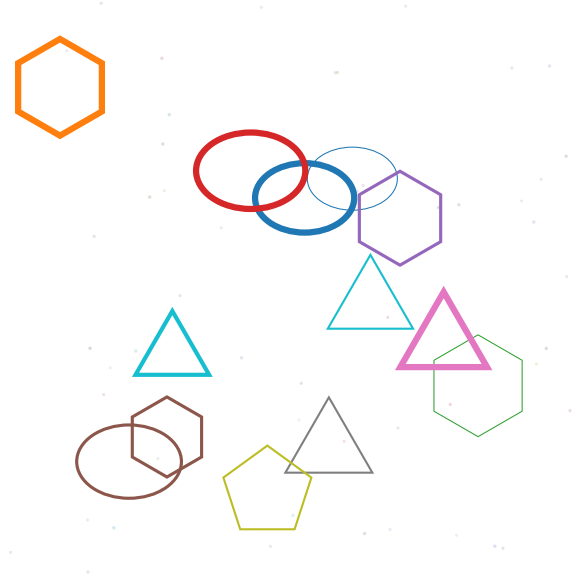[{"shape": "oval", "thickness": 3, "radius": 0.43, "center": [0.528, 0.656]}, {"shape": "oval", "thickness": 0.5, "radius": 0.39, "center": [0.61, 0.69]}, {"shape": "hexagon", "thickness": 3, "radius": 0.42, "center": [0.104, 0.848]}, {"shape": "hexagon", "thickness": 0.5, "radius": 0.44, "center": [0.828, 0.331]}, {"shape": "oval", "thickness": 3, "radius": 0.47, "center": [0.434, 0.703]}, {"shape": "hexagon", "thickness": 1.5, "radius": 0.41, "center": [0.693, 0.621]}, {"shape": "oval", "thickness": 1.5, "radius": 0.45, "center": [0.223, 0.2]}, {"shape": "hexagon", "thickness": 1.5, "radius": 0.35, "center": [0.289, 0.242]}, {"shape": "triangle", "thickness": 3, "radius": 0.43, "center": [0.768, 0.407]}, {"shape": "triangle", "thickness": 1, "radius": 0.43, "center": [0.569, 0.224]}, {"shape": "pentagon", "thickness": 1, "radius": 0.4, "center": [0.463, 0.147]}, {"shape": "triangle", "thickness": 2, "radius": 0.37, "center": [0.298, 0.387]}, {"shape": "triangle", "thickness": 1, "radius": 0.43, "center": [0.641, 0.473]}]